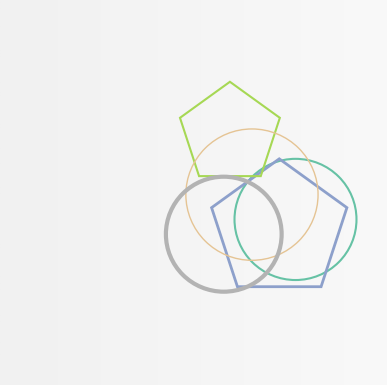[{"shape": "circle", "thickness": 1.5, "radius": 0.79, "center": [0.763, 0.43]}, {"shape": "pentagon", "thickness": 2, "radius": 0.92, "center": [0.721, 0.404]}, {"shape": "pentagon", "thickness": 1.5, "radius": 0.68, "center": [0.593, 0.652]}, {"shape": "circle", "thickness": 1, "radius": 0.85, "center": [0.65, 0.494]}, {"shape": "circle", "thickness": 3, "radius": 0.75, "center": [0.577, 0.392]}]